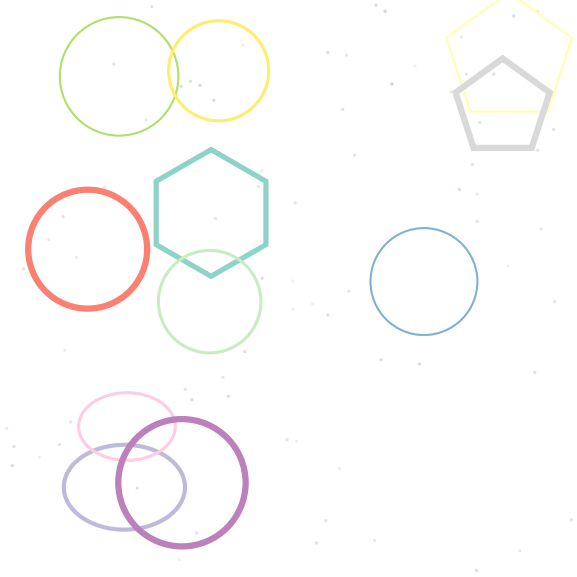[{"shape": "hexagon", "thickness": 2.5, "radius": 0.55, "center": [0.365, 0.63]}, {"shape": "pentagon", "thickness": 1, "radius": 0.57, "center": [0.881, 0.898]}, {"shape": "oval", "thickness": 2, "radius": 0.52, "center": [0.215, 0.155]}, {"shape": "circle", "thickness": 3, "radius": 0.51, "center": [0.152, 0.568]}, {"shape": "circle", "thickness": 1, "radius": 0.46, "center": [0.734, 0.512]}, {"shape": "circle", "thickness": 1, "radius": 0.51, "center": [0.206, 0.867]}, {"shape": "oval", "thickness": 1.5, "radius": 0.42, "center": [0.22, 0.261]}, {"shape": "pentagon", "thickness": 3, "radius": 0.43, "center": [0.87, 0.812]}, {"shape": "circle", "thickness": 3, "radius": 0.55, "center": [0.315, 0.163]}, {"shape": "circle", "thickness": 1.5, "radius": 0.44, "center": [0.363, 0.477]}, {"shape": "circle", "thickness": 1.5, "radius": 0.43, "center": [0.379, 0.877]}]